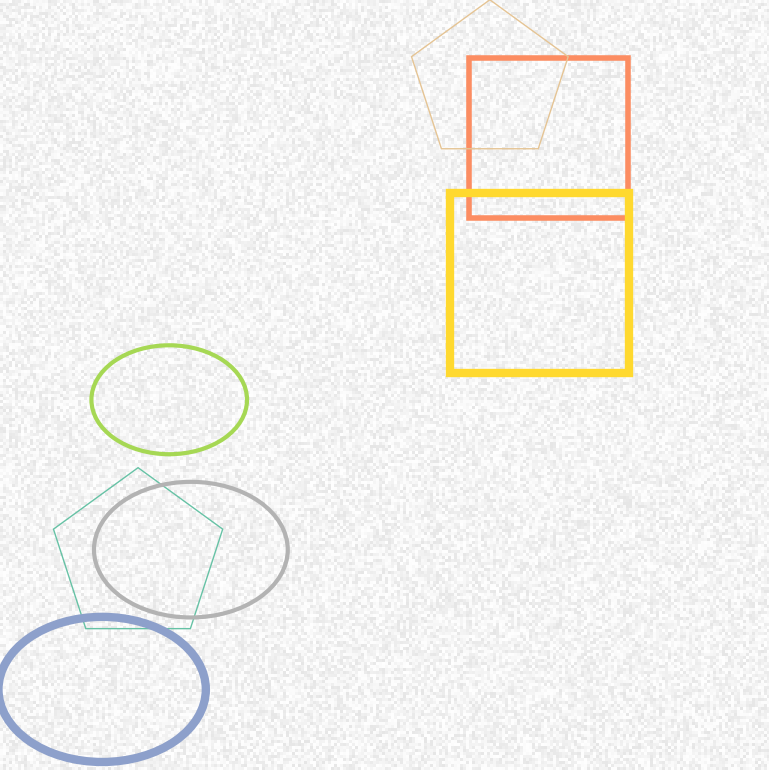[{"shape": "pentagon", "thickness": 0.5, "radius": 0.58, "center": [0.179, 0.277]}, {"shape": "square", "thickness": 2, "radius": 0.52, "center": [0.712, 0.82]}, {"shape": "oval", "thickness": 3, "radius": 0.67, "center": [0.133, 0.105]}, {"shape": "oval", "thickness": 1.5, "radius": 0.51, "center": [0.22, 0.481]}, {"shape": "square", "thickness": 3, "radius": 0.58, "center": [0.701, 0.633]}, {"shape": "pentagon", "thickness": 0.5, "radius": 0.53, "center": [0.636, 0.893]}, {"shape": "oval", "thickness": 1.5, "radius": 0.63, "center": [0.248, 0.286]}]